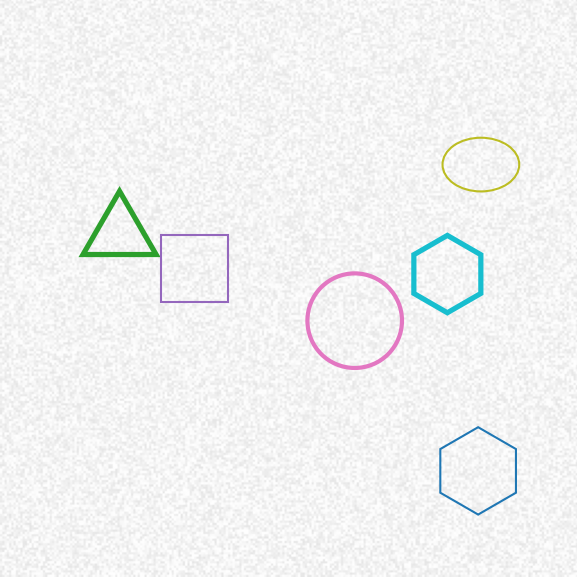[{"shape": "hexagon", "thickness": 1, "radius": 0.38, "center": [0.828, 0.184]}, {"shape": "triangle", "thickness": 2.5, "radius": 0.37, "center": [0.207, 0.595]}, {"shape": "square", "thickness": 1, "radius": 0.29, "center": [0.337, 0.534]}, {"shape": "circle", "thickness": 2, "radius": 0.41, "center": [0.614, 0.444]}, {"shape": "oval", "thickness": 1, "radius": 0.33, "center": [0.833, 0.714]}, {"shape": "hexagon", "thickness": 2.5, "radius": 0.33, "center": [0.775, 0.525]}]